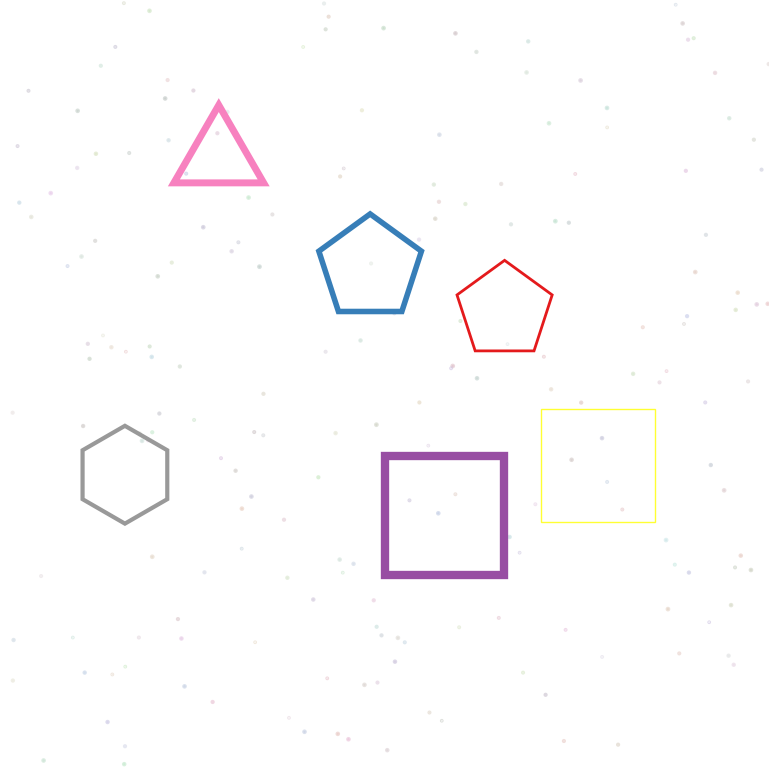[{"shape": "pentagon", "thickness": 1, "radius": 0.32, "center": [0.655, 0.597]}, {"shape": "pentagon", "thickness": 2, "radius": 0.35, "center": [0.481, 0.652]}, {"shape": "square", "thickness": 3, "radius": 0.39, "center": [0.577, 0.33]}, {"shape": "square", "thickness": 0.5, "radius": 0.37, "center": [0.777, 0.395]}, {"shape": "triangle", "thickness": 2.5, "radius": 0.34, "center": [0.284, 0.796]}, {"shape": "hexagon", "thickness": 1.5, "radius": 0.32, "center": [0.162, 0.383]}]